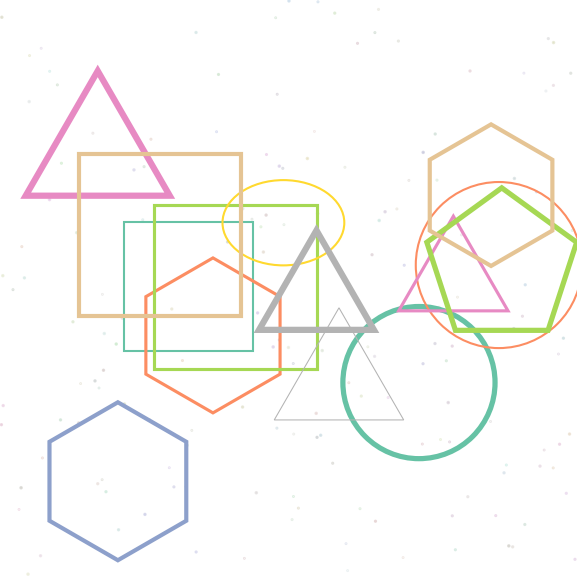[{"shape": "square", "thickness": 1, "radius": 0.56, "center": [0.327, 0.503]}, {"shape": "circle", "thickness": 2.5, "radius": 0.66, "center": [0.725, 0.337]}, {"shape": "hexagon", "thickness": 1.5, "radius": 0.67, "center": [0.369, 0.418]}, {"shape": "circle", "thickness": 1, "radius": 0.72, "center": [0.864, 0.54]}, {"shape": "hexagon", "thickness": 2, "radius": 0.68, "center": [0.204, 0.166]}, {"shape": "triangle", "thickness": 1.5, "radius": 0.55, "center": [0.785, 0.516]}, {"shape": "triangle", "thickness": 3, "radius": 0.72, "center": [0.169, 0.732]}, {"shape": "square", "thickness": 1.5, "radius": 0.71, "center": [0.407, 0.502]}, {"shape": "pentagon", "thickness": 2.5, "radius": 0.68, "center": [0.869, 0.537]}, {"shape": "oval", "thickness": 1, "radius": 0.53, "center": [0.491, 0.613]}, {"shape": "square", "thickness": 2, "radius": 0.7, "center": [0.277, 0.593]}, {"shape": "hexagon", "thickness": 2, "radius": 0.61, "center": [0.85, 0.661]}, {"shape": "triangle", "thickness": 0.5, "radius": 0.65, "center": [0.587, 0.337]}, {"shape": "triangle", "thickness": 3, "radius": 0.57, "center": [0.548, 0.485]}]